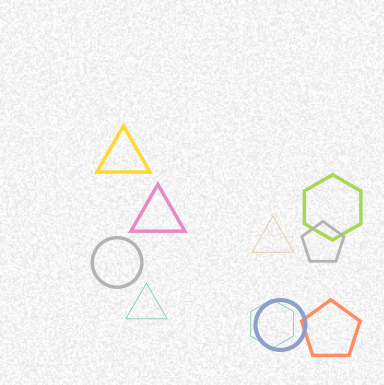[{"shape": "hexagon", "thickness": 0.5, "radius": 0.32, "center": [0.707, 0.159]}, {"shape": "triangle", "thickness": 0.5, "radius": 0.31, "center": [0.38, 0.203]}, {"shape": "pentagon", "thickness": 2.5, "radius": 0.4, "center": [0.859, 0.141]}, {"shape": "circle", "thickness": 3, "radius": 0.32, "center": [0.728, 0.156]}, {"shape": "triangle", "thickness": 2.5, "radius": 0.4, "center": [0.41, 0.44]}, {"shape": "hexagon", "thickness": 2.5, "radius": 0.42, "center": [0.864, 0.461]}, {"shape": "triangle", "thickness": 2.5, "radius": 0.4, "center": [0.321, 0.593]}, {"shape": "triangle", "thickness": 0.5, "radius": 0.31, "center": [0.709, 0.376]}, {"shape": "circle", "thickness": 2.5, "radius": 0.32, "center": [0.304, 0.318]}, {"shape": "pentagon", "thickness": 2, "radius": 0.29, "center": [0.839, 0.368]}]